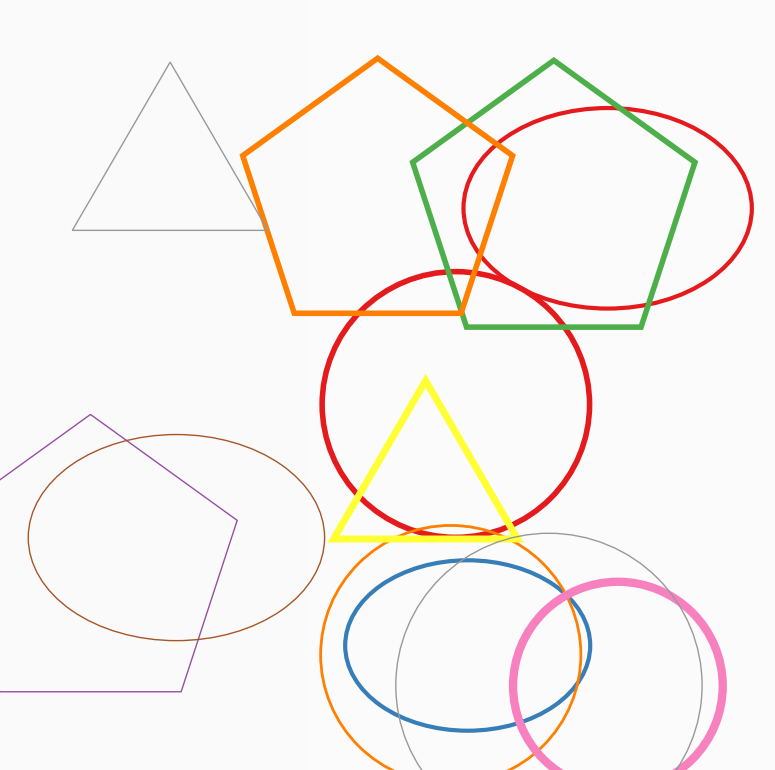[{"shape": "oval", "thickness": 1.5, "radius": 0.93, "center": [0.784, 0.729]}, {"shape": "circle", "thickness": 2, "radius": 0.86, "center": [0.588, 0.475]}, {"shape": "oval", "thickness": 1.5, "radius": 0.79, "center": [0.603, 0.162]}, {"shape": "pentagon", "thickness": 2, "radius": 0.96, "center": [0.715, 0.73]}, {"shape": "pentagon", "thickness": 0.5, "radius": 1.0, "center": [0.117, 0.263]}, {"shape": "pentagon", "thickness": 2, "radius": 0.92, "center": [0.487, 0.741]}, {"shape": "circle", "thickness": 1, "radius": 0.84, "center": [0.582, 0.15]}, {"shape": "triangle", "thickness": 2.5, "radius": 0.69, "center": [0.549, 0.369]}, {"shape": "oval", "thickness": 0.5, "radius": 0.96, "center": [0.228, 0.302]}, {"shape": "circle", "thickness": 3, "radius": 0.68, "center": [0.797, 0.109]}, {"shape": "circle", "thickness": 0.5, "radius": 0.99, "center": [0.708, 0.11]}, {"shape": "triangle", "thickness": 0.5, "radius": 0.73, "center": [0.22, 0.774]}]